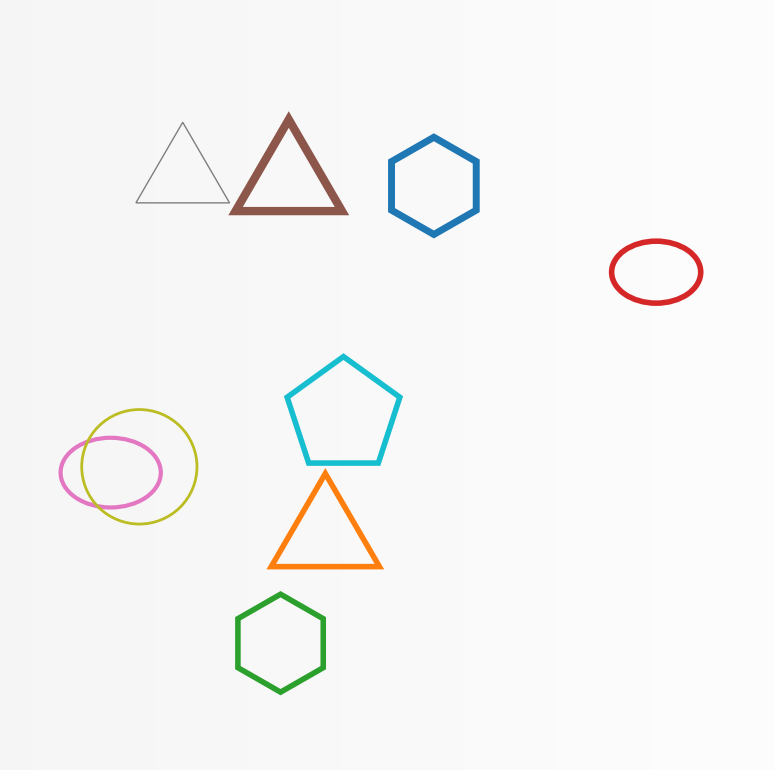[{"shape": "hexagon", "thickness": 2.5, "radius": 0.32, "center": [0.56, 0.759]}, {"shape": "triangle", "thickness": 2, "radius": 0.4, "center": [0.42, 0.304]}, {"shape": "hexagon", "thickness": 2, "radius": 0.32, "center": [0.362, 0.165]}, {"shape": "oval", "thickness": 2, "radius": 0.29, "center": [0.847, 0.647]}, {"shape": "triangle", "thickness": 3, "radius": 0.4, "center": [0.373, 0.765]}, {"shape": "oval", "thickness": 1.5, "radius": 0.32, "center": [0.143, 0.386]}, {"shape": "triangle", "thickness": 0.5, "radius": 0.35, "center": [0.236, 0.771]}, {"shape": "circle", "thickness": 1, "radius": 0.37, "center": [0.18, 0.394]}, {"shape": "pentagon", "thickness": 2, "radius": 0.38, "center": [0.443, 0.46]}]